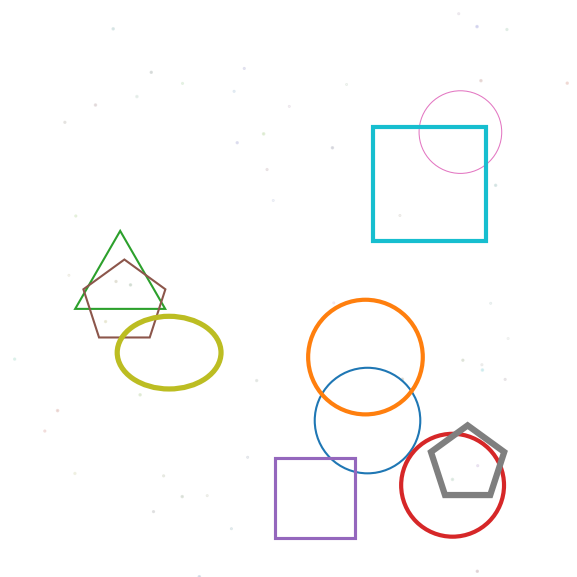[{"shape": "circle", "thickness": 1, "radius": 0.46, "center": [0.636, 0.271]}, {"shape": "circle", "thickness": 2, "radius": 0.5, "center": [0.633, 0.381]}, {"shape": "triangle", "thickness": 1, "radius": 0.45, "center": [0.208, 0.509]}, {"shape": "circle", "thickness": 2, "radius": 0.45, "center": [0.784, 0.159]}, {"shape": "square", "thickness": 1.5, "radius": 0.35, "center": [0.546, 0.136]}, {"shape": "pentagon", "thickness": 1, "radius": 0.37, "center": [0.215, 0.475]}, {"shape": "circle", "thickness": 0.5, "radius": 0.36, "center": [0.797, 0.77]}, {"shape": "pentagon", "thickness": 3, "radius": 0.33, "center": [0.81, 0.196]}, {"shape": "oval", "thickness": 2.5, "radius": 0.45, "center": [0.293, 0.389]}, {"shape": "square", "thickness": 2, "radius": 0.49, "center": [0.743, 0.68]}]